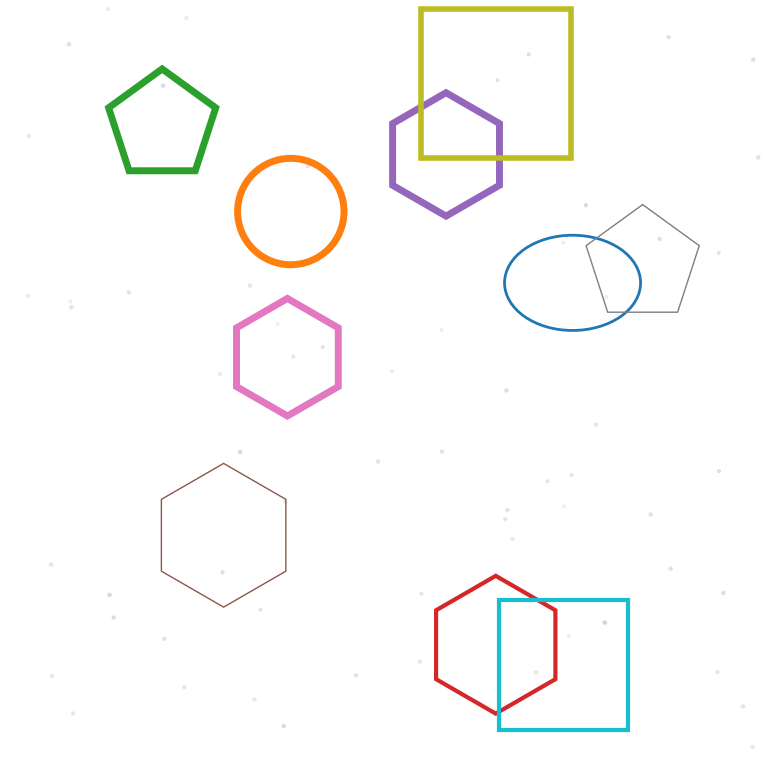[{"shape": "oval", "thickness": 1, "radius": 0.44, "center": [0.744, 0.633]}, {"shape": "circle", "thickness": 2.5, "radius": 0.35, "center": [0.378, 0.725]}, {"shape": "pentagon", "thickness": 2.5, "radius": 0.37, "center": [0.211, 0.837]}, {"shape": "hexagon", "thickness": 1.5, "radius": 0.45, "center": [0.644, 0.163]}, {"shape": "hexagon", "thickness": 2.5, "radius": 0.4, "center": [0.579, 0.799]}, {"shape": "hexagon", "thickness": 0.5, "radius": 0.47, "center": [0.29, 0.305]}, {"shape": "hexagon", "thickness": 2.5, "radius": 0.38, "center": [0.373, 0.536]}, {"shape": "pentagon", "thickness": 0.5, "radius": 0.39, "center": [0.835, 0.657]}, {"shape": "square", "thickness": 2, "radius": 0.49, "center": [0.644, 0.892]}, {"shape": "square", "thickness": 1.5, "radius": 0.42, "center": [0.732, 0.136]}]